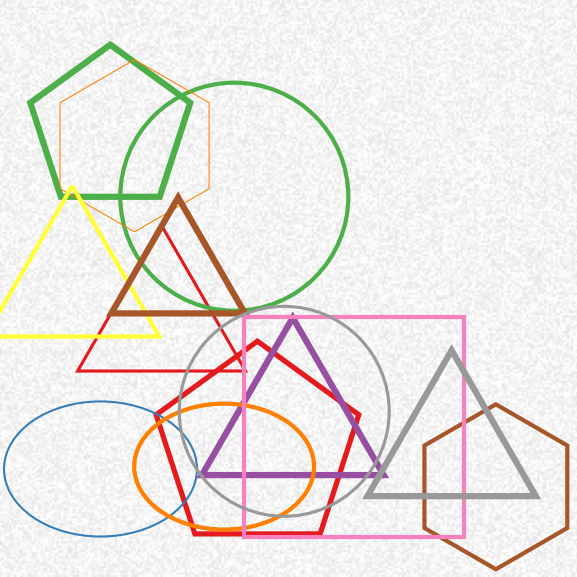[{"shape": "triangle", "thickness": 1.5, "radius": 0.84, "center": [0.28, 0.441]}, {"shape": "pentagon", "thickness": 2.5, "radius": 0.92, "center": [0.446, 0.224]}, {"shape": "oval", "thickness": 1, "radius": 0.84, "center": [0.174, 0.187]}, {"shape": "pentagon", "thickness": 3, "radius": 0.73, "center": [0.191, 0.776]}, {"shape": "circle", "thickness": 2, "radius": 0.99, "center": [0.406, 0.659]}, {"shape": "triangle", "thickness": 3, "radius": 0.91, "center": [0.507, 0.267]}, {"shape": "oval", "thickness": 2, "radius": 0.78, "center": [0.388, 0.191]}, {"shape": "hexagon", "thickness": 0.5, "radius": 0.75, "center": [0.233, 0.747]}, {"shape": "triangle", "thickness": 2, "radius": 0.87, "center": [0.125, 0.503]}, {"shape": "triangle", "thickness": 3, "radius": 0.67, "center": [0.308, 0.523]}, {"shape": "hexagon", "thickness": 2, "radius": 0.71, "center": [0.859, 0.156]}, {"shape": "square", "thickness": 2, "radius": 0.95, "center": [0.614, 0.259]}, {"shape": "circle", "thickness": 1.5, "radius": 0.91, "center": [0.492, 0.287]}, {"shape": "triangle", "thickness": 3, "radius": 0.84, "center": [0.782, 0.224]}]